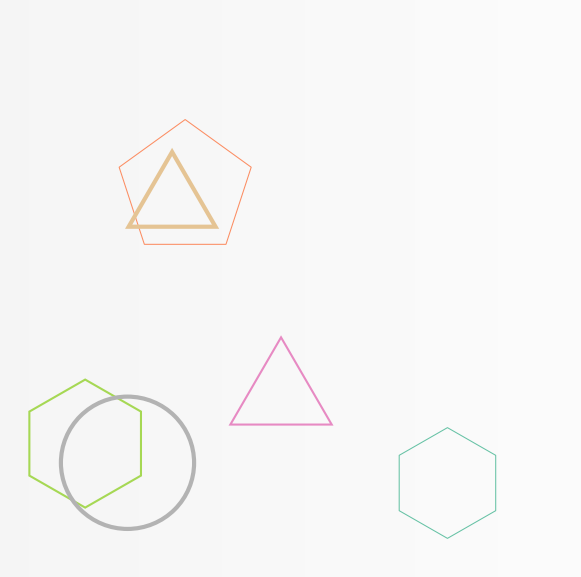[{"shape": "hexagon", "thickness": 0.5, "radius": 0.48, "center": [0.77, 0.163]}, {"shape": "pentagon", "thickness": 0.5, "radius": 0.6, "center": [0.319, 0.673]}, {"shape": "triangle", "thickness": 1, "radius": 0.5, "center": [0.484, 0.314]}, {"shape": "hexagon", "thickness": 1, "radius": 0.55, "center": [0.147, 0.231]}, {"shape": "triangle", "thickness": 2, "radius": 0.43, "center": [0.296, 0.65]}, {"shape": "circle", "thickness": 2, "radius": 0.57, "center": [0.219, 0.198]}]